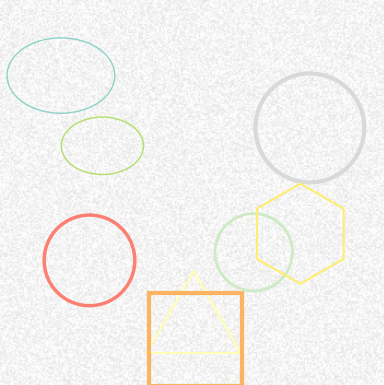[{"shape": "oval", "thickness": 1, "radius": 0.7, "center": [0.158, 0.804]}, {"shape": "triangle", "thickness": 1.5, "radius": 0.71, "center": [0.503, 0.154]}, {"shape": "circle", "thickness": 2.5, "radius": 0.59, "center": [0.232, 0.324]}, {"shape": "square", "thickness": 3, "radius": 0.61, "center": [0.508, 0.119]}, {"shape": "oval", "thickness": 1, "radius": 0.53, "center": [0.266, 0.621]}, {"shape": "circle", "thickness": 3, "radius": 0.71, "center": [0.805, 0.668]}, {"shape": "circle", "thickness": 2, "radius": 0.5, "center": [0.659, 0.345]}, {"shape": "hexagon", "thickness": 1.5, "radius": 0.65, "center": [0.78, 0.393]}]